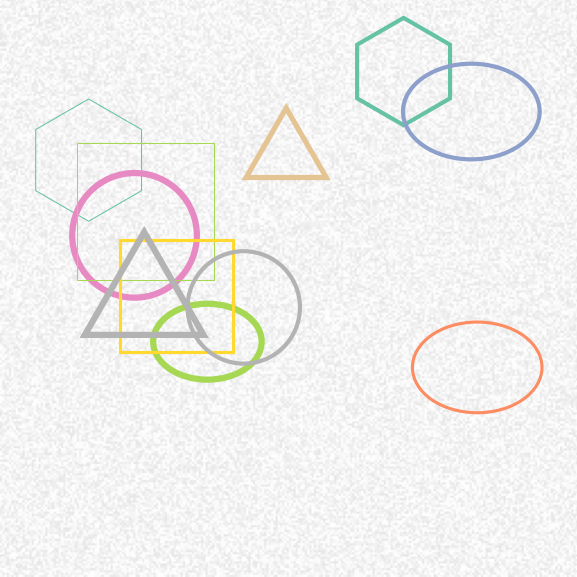[{"shape": "hexagon", "thickness": 2, "radius": 0.46, "center": [0.699, 0.875]}, {"shape": "hexagon", "thickness": 0.5, "radius": 0.53, "center": [0.153, 0.722]}, {"shape": "oval", "thickness": 1.5, "radius": 0.56, "center": [0.826, 0.363]}, {"shape": "oval", "thickness": 2, "radius": 0.59, "center": [0.816, 0.806]}, {"shape": "circle", "thickness": 3, "radius": 0.54, "center": [0.233, 0.592]}, {"shape": "oval", "thickness": 3, "radius": 0.47, "center": [0.359, 0.407]}, {"shape": "square", "thickness": 0.5, "radius": 0.6, "center": [0.252, 0.633]}, {"shape": "square", "thickness": 1.5, "radius": 0.49, "center": [0.306, 0.486]}, {"shape": "triangle", "thickness": 2.5, "radius": 0.4, "center": [0.496, 0.732]}, {"shape": "circle", "thickness": 2, "radius": 0.49, "center": [0.422, 0.467]}, {"shape": "triangle", "thickness": 3, "radius": 0.59, "center": [0.25, 0.479]}]